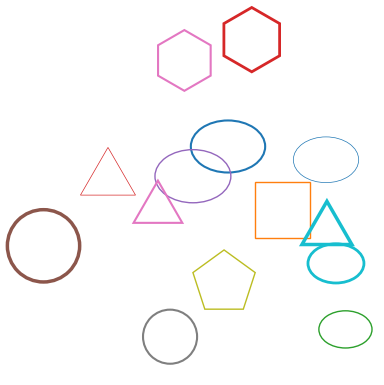[{"shape": "oval", "thickness": 1.5, "radius": 0.48, "center": [0.592, 0.62]}, {"shape": "oval", "thickness": 0.5, "radius": 0.42, "center": [0.847, 0.585]}, {"shape": "square", "thickness": 1, "radius": 0.36, "center": [0.733, 0.455]}, {"shape": "oval", "thickness": 1, "radius": 0.34, "center": [0.897, 0.144]}, {"shape": "triangle", "thickness": 0.5, "radius": 0.41, "center": [0.28, 0.535]}, {"shape": "hexagon", "thickness": 2, "radius": 0.42, "center": [0.654, 0.897]}, {"shape": "oval", "thickness": 1, "radius": 0.49, "center": [0.501, 0.542]}, {"shape": "circle", "thickness": 2.5, "radius": 0.47, "center": [0.113, 0.361]}, {"shape": "hexagon", "thickness": 1.5, "radius": 0.39, "center": [0.479, 0.843]}, {"shape": "triangle", "thickness": 1.5, "radius": 0.37, "center": [0.41, 0.458]}, {"shape": "circle", "thickness": 1.5, "radius": 0.35, "center": [0.442, 0.125]}, {"shape": "pentagon", "thickness": 1, "radius": 0.43, "center": [0.582, 0.266]}, {"shape": "oval", "thickness": 2, "radius": 0.36, "center": [0.873, 0.316]}, {"shape": "triangle", "thickness": 2.5, "radius": 0.37, "center": [0.849, 0.402]}]